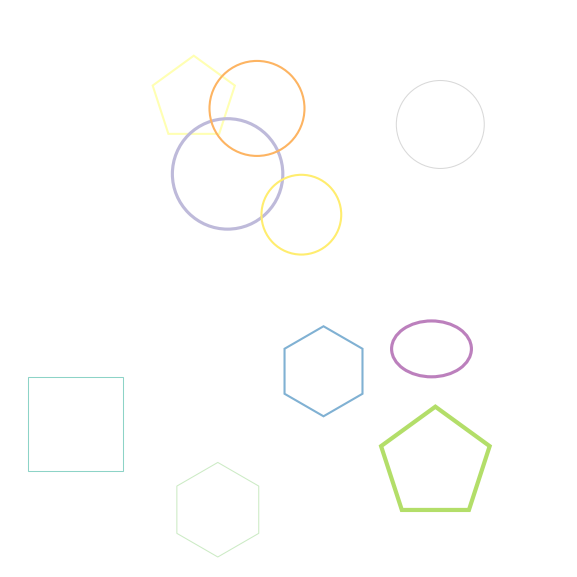[{"shape": "square", "thickness": 0.5, "radius": 0.41, "center": [0.131, 0.265]}, {"shape": "pentagon", "thickness": 1, "radius": 0.37, "center": [0.336, 0.828]}, {"shape": "circle", "thickness": 1.5, "radius": 0.48, "center": [0.394, 0.698]}, {"shape": "hexagon", "thickness": 1, "radius": 0.39, "center": [0.56, 0.356]}, {"shape": "circle", "thickness": 1, "radius": 0.41, "center": [0.445, 0.811]}, {"shape": "pentagon", "thickness": 2, "radius": 0.49, "center": [0.754, 0.196]}, {"shape": "circle", "thickness": 0.5, "radius": 0.38, "center": [0.762, 0.784]}, {"shape": "oval", "thickness": 1.5, "radius": 0.35, "center": [0.747, 0.395]}, {"shape": "hexagon", "thickness": 0.5, "radius": 0.41, "center": [0.377, 0.117]}, {"shape": "circle", "thickness": 1, "radius": 0.35, "center": [0.522, 0.627]}]